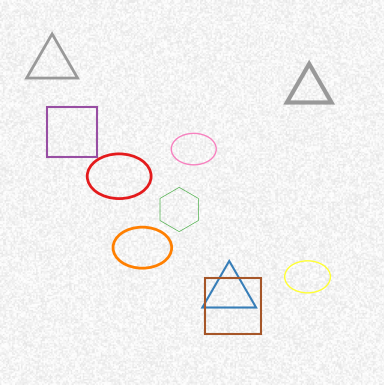[{"shape": "oval", "thickness": 2, "radius": 0.41, "center": [0.31, 0.542]}, {"shape": "triangle", "thickness": 1.5, "radius": 0.4, "center": [0.595, 0.242]}, {"shape": "hexagon", "thickness": 0.5, "radius": 0.29, "center": [0.465, 0.456]}, {"shape": "square", "thickness": 1.5, "radius": 0.33, "center": [0.188, 0.656]}, {"shape": "oval", "thickness": 2, "radius": 0.38, "center": [0.37, 0.357]}, {"shape": "oval", "thickness": 1, "radius": 0.3, "center": [0.799, 0.281]}, {"shape": "square", "thickness": 1.5, "radius": 0.36, "center": [0.606, 0.206]}, {"shape": "oval", "thickness": 1, "radius": 0.29, "center": [0.503, 0.613]}, {"shape": "triangle", "thickness": 3, "radius": 0.33, "center": [0.803, 0.767]}, {"shape": "triangle", "thickness": 2, "radius": 0.38, "center": [0.135, 0.835]}]